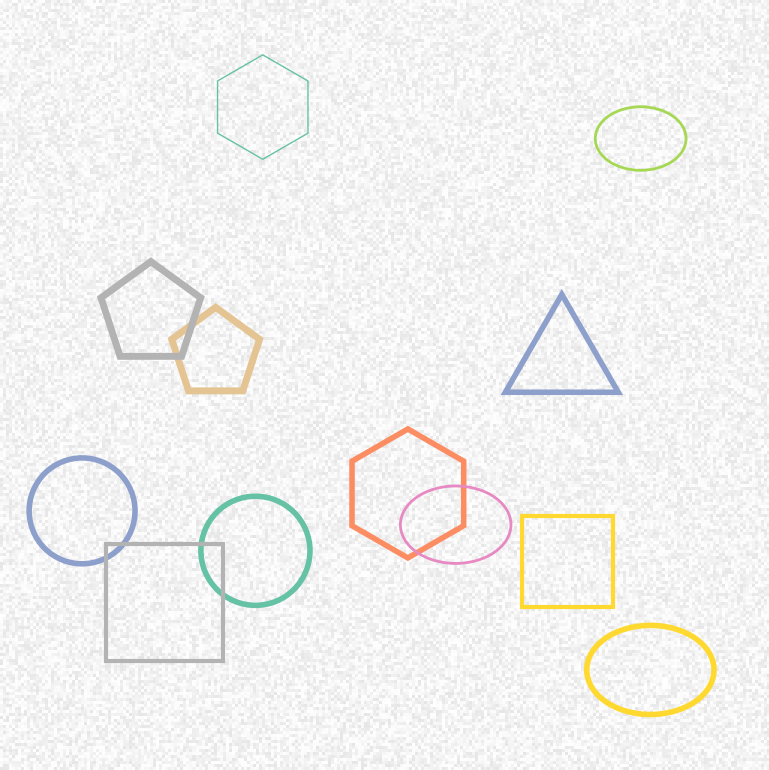[{"shape": "circle", "thickness": 2, "radius": 0.35, "center": [0.332, 0.285]}, {"shape": "hexagon", "thickness": 0.5, "radius": 0.34, "center": [0.341, 0.861]}, {"shape": "hexagon", "thickness": 2, "radius": 0.42, "center": [0.53, 0.359]}, {"shape": "triangle", "thickness": 2, "radius": 0.42, "center": [0.73, 0.533]}, {"shape": "circle", "thickness": 2, "radius": 0.34, "center": [0.107, 0.337]}, {"shape": "oval", "thickness": 1, "radius": 0.36, "center": [0.592, 0.319]}, {"shape": "oval", "thickness": 1, "radius": 0.29, "center": [0.832, 0.82]}, {"shape": "square", "thickness": 1.5, "radius": 0.29, "center": [0.738, 0.271]}, {"shape": "oval", "thickness": 2, "radius": 0.41, "center": [0.845, 0.13]}, {"shape": "pentagon", "thickness": 2.5, "radius": 0.3, "center": [0.28, 0.541]}, {"shape": "pentagon", "thickness": 2.5, "radius": 0.34, "center": [0.196, 0.592]}, {"shape": "square", "thickness": 1.5, "radius": 0.38, "center": [0.214, 0.218]}]